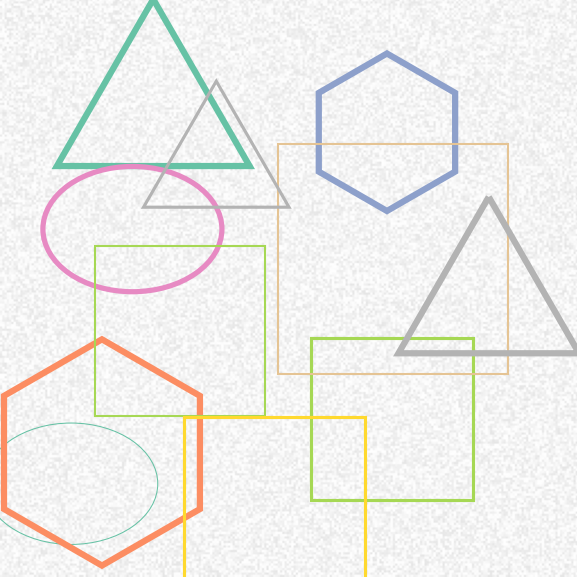[{"shape": "oval", "thickness": 0.5, "radius": 0.75, "center": [0.123, 0.162]}, {"shape": "triangle", "thickness": 3, "radius": 0.96, "center": [0.265, 0.808]}, {"shape": "hexagon", "thickness": 3, "radius": 0.98, "center": [0.177, 0.216]}, {"shape": "hexagon", "thickness": 3, "radius": 0.68, "center": [0.67, 0.77]}, {"shape": "oval", "thickness": 2.5, "radius": 0.77, "center": [0.229, 0.602]}, {"shape": "square", "thickness": 1.5, "radius": 0.7, "center": [0.679, 0.274]}, {"shape": "square", "thickness": 1, "radius": 0.73, "center": [0.312, 0.426]}, {"shape": "square", "thickness": 1.5, "radius": 0.78, "center": [0.475, 0.121]}, {"shape": "square", "thickness": 1, "radius": 1.0, "center": [0.681, 0.551]}, {"shape": "triangle", "thickness": 3, "radius": 0.9, "center": [0.846, 0.478]}, {"shape": "triangle", "thickness": 1.5, "radius": 0.73, "center": [0.375, 0.713]}]